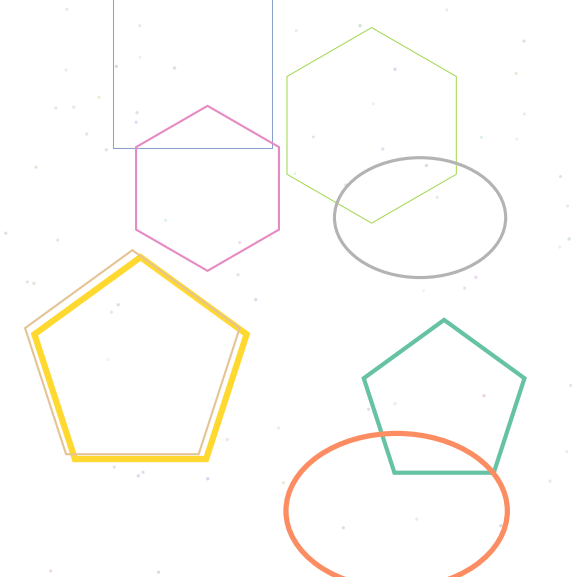[{"shape": "pentagon", "thickness": 2, "radius": 0.73, "center": [0.769, 0.299]}, {"shape": "oval", "thickness": 2.5, "radius": 0.96, "center": [0.687, 0.114]}, {"shape": "square", "thickness": 0.5, "radius": 0.69, "center": [0.333, 0.881]}, {"shape": "hexagon", "thickness": 1, "radius": 0.71, "center": [0.359, 0.673]}, {"shape": "hexagon", "thickness": 0.5, "radius": 0.85, "center": [0.644, 0.782]}, {"shape": "pentagon", "thickness": 3, "radius": 0.97, "center": [0.243, 0.361]}, {"shape": "pentagon", "thickness": 1, "radius": 0.98, "center": [0.229, 0.371]}, {"shape": "oval", "thickness": 1.5, "radius": 0.74, "center": [0.727, 0.622]}]